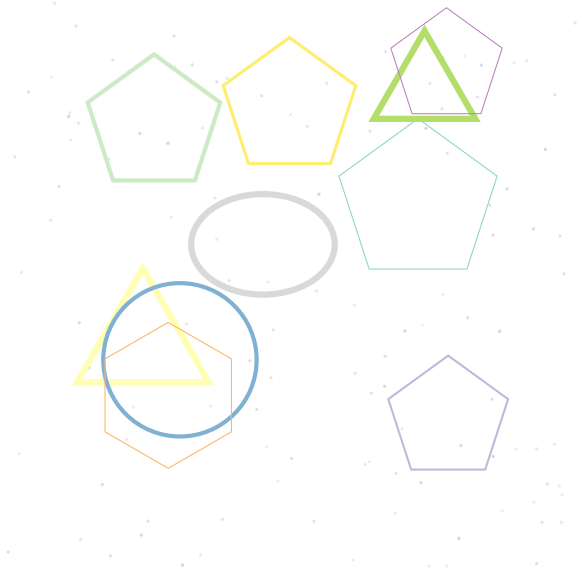[{"shape": "pentagon", "thickness": 0.5, "radius": 0.72, "center": [0.724, 0.65]}, {"shape": "triangle", "thickness": 3, "radius": 0.66, "center": [0.247, 0.403]}, {"shape": "pentagon", "thickness": 1, "radius": 0.55, "center": [0.776, 0.274]}, {"shape": "circle", "thickness": 2, "radius": 0.66, "center": [0.312, 0.376]}, {"shape": "hexagon", "thickness": 0.5, "radius": 0.63, "center": [0.291, 0.315]}, {"shape": "triangle", "thickness": 3, "radius": 0.51, "center": [0.735, 0.844]}, {"shape": "oval", "thickness": 3, "radius": 0.62, "center": [0.455, 0.576]}, {"shape": "pentagon", "thickness": 0.5, "radius": 0.51, "center": [0.773, 0.884]}, {"shape": "pentagon", "thickness": 2, "radius": 0.6, "center": [0.267, 0.784]}, {"shape": "pentagon", "thickness": 1.5, "radius": 0.6, "center": [0.501, 0.813]}]